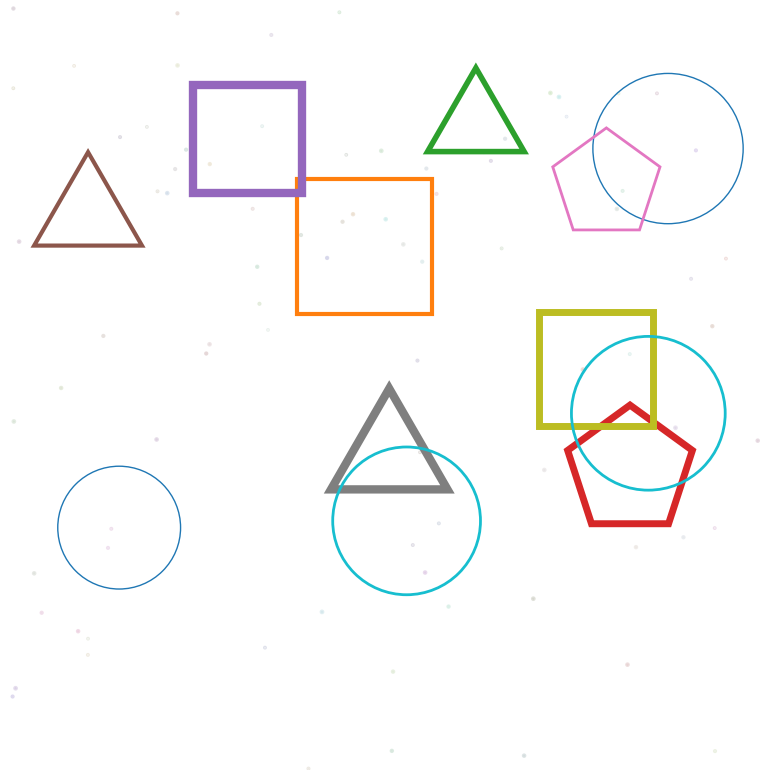[{"shape": "circle", "thickness": 0.5, "radius": 0.49, "center": [0.868, 0.807]}, {"shape": "circle", "thickness": 0.5, "radius": 0.4, "center": [0.155, 0.315]}, {"shape": "square", "thickness": 1.5, "radius": 0.44, "center": [0.473, 0.68]}, {"shape": "triangle", "thickness": 2, "radius": 0.36, "center": [0.618, 0.839]}, {"shape": "pentagon", "thickness": 2.5, "radius": 0.43, "center": [0.818, 0.389]}, {"shape": "square", "thickness": 3, "radius": 0.35, "center": [0.321, 0.82]}, {"shape": "triangle", "thickness": 1.5, "radius": 0.4, "center": [0.114, 0.721]}, {"shape": "pentagon", "thickness": 1, "radius": 0.37, "center": [0.788, 0.761]}, {"shape": "triangle", "thickness": 3, "radius": 0.44, "center": [0.505, 0.408]}, {"shape": "square", "thickness": 2.5, "radius": 0.37, "center": [0.774, 0.521]}, {"shape": "circle", "thickness": 1, "radius": 0.5, "center": [0.842, 0.463]}, {"shape": "circle", "thickness": 1, "radius": 0.48, "center": [0.528, 0.324]}]